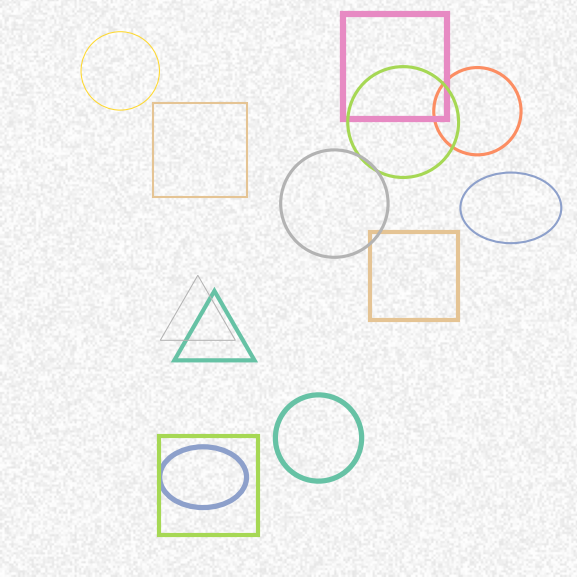[{"shape": "circle", "thickness": 2.5, "radius": 0.37, "center": [0.552, 0.241]}, {"shape": "triangle", "thickness": 2, "radius": 0.4, "center": [0.371, 0.415]}, {"shape": "circle", "thickness": 1.5, "radius": 0.38, "center": [0.827, 0.807]}, {"shape": "oval", "thickness": 2.5, "radius": 0.38, "center": [0.352, 0.173]}, {"shape": "oval", "thickness": 1, "radius": 0.44, "center": [0.885, 0.639]}, {"shape": "square", "thickness": 3, "radius": 0.45, "center": [0.684, 0.884]}, {"shape": "circle", "thickness": 1.5, "radius": 0.48, "center": [0.698, 0.788]}, {"shape": "square", "thickness": 2, "radius": 0.43, "center": [0.361, 0.159]}, {"shape": "circle", "thickness": 0.5, "radius": 0.34, "center": [0.208, 0.876]}, {"shape": "square", "thickness": 2, "radius": 0.38, "center": [0.716, 0.522]}, {"shape": "square", "thickness": 1, "radius": 0.41, "center": [0.346, 0.739]}, {"shape": "circle", "thickness": 1.5, "radius": 0.47, "center": [0.579, 0.647]}, {"shape": "triangle", "thickness": 0.5, "radius": 0.38, "center": [0.343, 0.447]}]